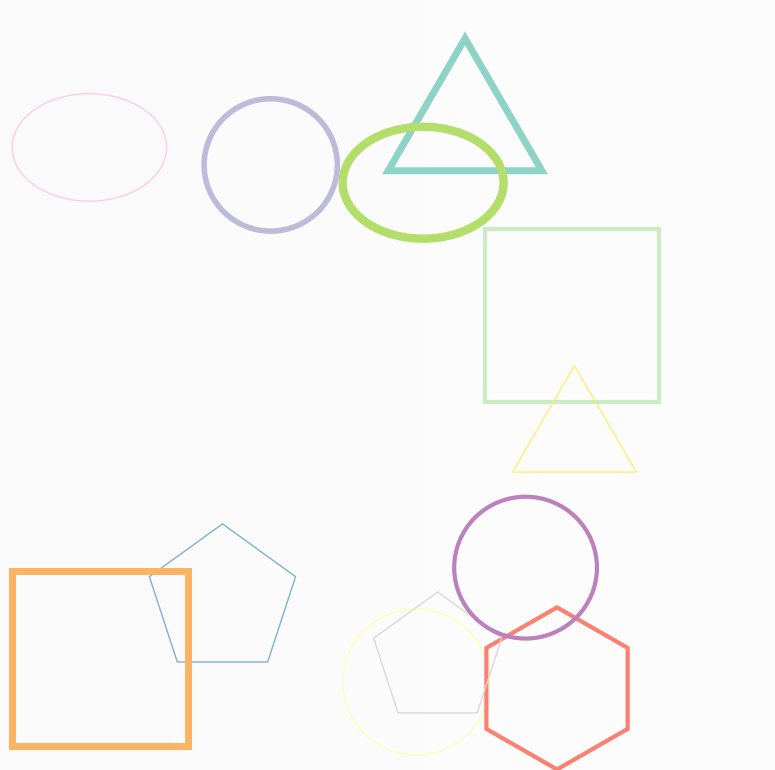[{"shape": "triangle", "thickness": 2.5, "radius": 0.57, "center": [0.6, 0.836]}, {"shape": "circle", "thickness": 0.5, "radius": 0.47, "center": [0.537, 0.114]}, {"shape": "circle", "thickness": 2, "radius": 0.43, "center": [0.349, 0.786]}, {"shape": "hexagon", "thickness": 1.5, "radius": 0.53, "center": [0.719, 0.106]}, {"shape": "pentagon", "thickness": 0.5, "radius": 0.5, "center": [0.287, 0.22]}, {"shape": "square", "thickness": 2.5, "radius": 0.57, "center": [0.129, 0.145]}, {"shape": "oval", "thickness": 3, "radius": 0.52, "center": [0.546, 0.763]}, {"shape": "oval", "thickness": 0.5, "radius": 0.5, "center": [0.115, 0.809]}, {"shape": "pentagon", "thickness": 0.5, "radius": 0.43, "center": [0.565, 0.144]}, {"shape": "circle", "thickness": 1.5, "radius": 0.46, "center": [0.678, 0.263]}, {"shape": "square", "thickness": 1.5, "radius": 0.56, "center": [0.738, 0.59]}, {"shape": "triangle", "thickness": 0.5, "radius": 0.46, "center": [0.741, 0.433]}]